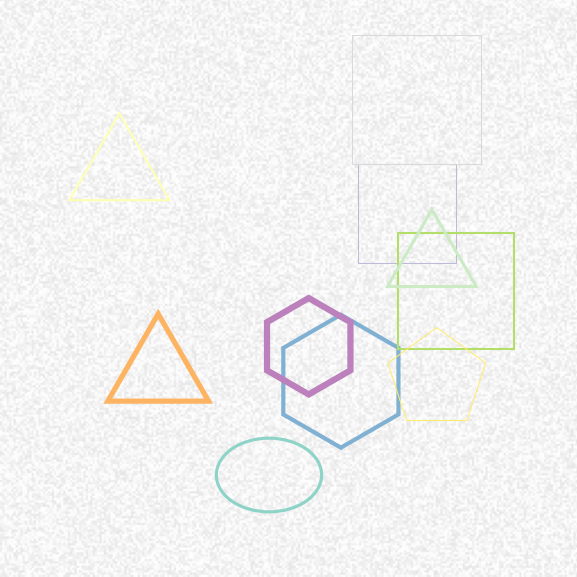[{"shape": "oval", "thickness": 1.5, "radius": 0.46, "center": [0.466, 0.177]}, {"shape": "triangle", "thickness": 1, "radius": 0.5, "center": [0.207, 0.703]}, {"shape": "square", "thickness": 0.5, "radius": 0.43, "center": [0.705, 0.63]}, {"shape": "hexagon", "thickness": 2, "radius": 0.58, "center": [0.59, 0.339]}, {"shape": "triangle", "thickness": 2.5, "radius": 0.5, "center": [0.274, 0.355]}, {"shape": "square", "thickness": 1, "radius": 0.5, "center": [0.79, 0.495]}, {"shape": "square", "thickness": 0.5, "radius": 0.56, "center": [0.721, 0.827]}, {"shape": "hexagon", "thickness": 3, "radius": 0.42, "center": [0.535, 0.4]}, {"shape": "triangle", "thickness": 1.5, "radius": 0.44, "center": [0.748, 0.547]}, {"shape": "pentagon", "thickness": 0.5, "radius": 0.44, "center": [0.756, 0.343]}]